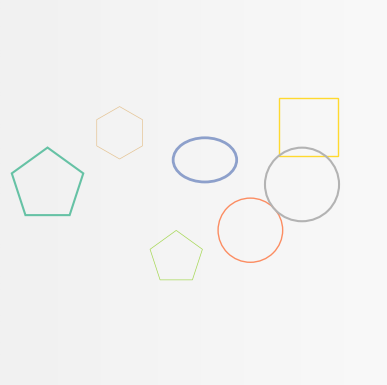[{"shape": "pentagon", "thickness": 1.5, "radius": 0.48, "center": [0.123, 0.52]}, {"shape": "circle", "thickness": 1, "radius": 0.42, "center": [0.646, 0.402]}, {"shape": "oval", "thickness": 2, "radius": 0.41, "center": [0.529, 0.585]}, {"shape": "pentagon", "thickness": 0.5, "radius": 0.36, "center": [0.455, 0.331]}, {"shape": "square", "thickness": 1, "radius": 0.38, "center": [0.796, 0.67]}, {"shape": "hexagon", "thickness": 0.5, "radius": 0.34, "center": [0.309, 0.655]}, {"shape": "circle", "thickness": 1.5, "radius": 0.48, "center": [0.779, 0.521]}]